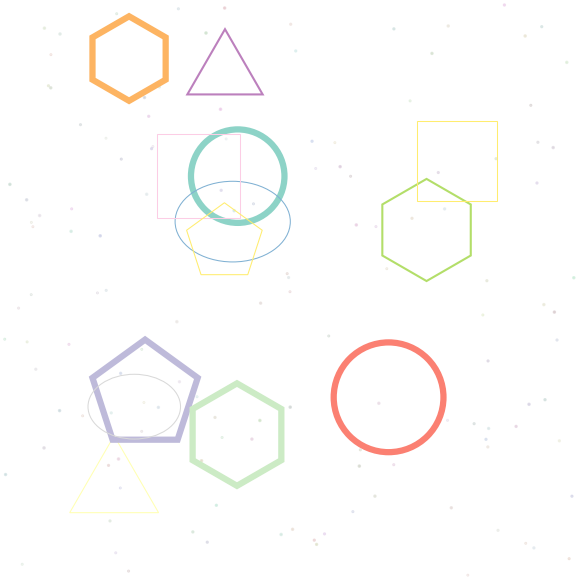[{"shape": "circle", "thickness": 3, "radius": 0.4, "center": [0.412, 0.694]}, {"shape": "triangle", "thickness": 0.5, "radius": 0.44, "center": [0.198, 0.156]}, {"shape": "pentagon", "thickness": 3, "radius": 0.48, "center": [0.251, 0.315]}, {"shape": "circle", "thickness": 3, "radius": 0.48, "center": [0.673, 0.311]}, {"shape": "oval", "thickness": 0.5, "radius": 0.5, "center": [0.403, 0.615]}, {"shape": "hexagon", "thickness": 3, "radius": 0.37, "center": [0.224, 0.898]}, {"shape": "hexagon", "thickness": 1, "radius": 0.44, "center": [0.739, 0.601]}, {"shape": "square", "thickness": 0.5, "radius": 0.36, "center": [0.344, 0.695]}, {"shape": "oval", "thickness": 0.5, "radius": 0.4, "center": [0.232, 0.295]}, {"shape": "triangle", "thickness": 1, "radius": 0.38, "center": [0.39, 0.873]}, {"shape": "hexagon", "thickness": 3, "radius": 0.44, "center": [0.41, 0.247]}, {"shape": "square", "thickness": 0.5, "radius": 0.34, "center": [0.791, 0.72]}, {"shape": "pentagon", "thickness": 0.5, "radius": 0.34, "center": [0.389, 0.579]}]